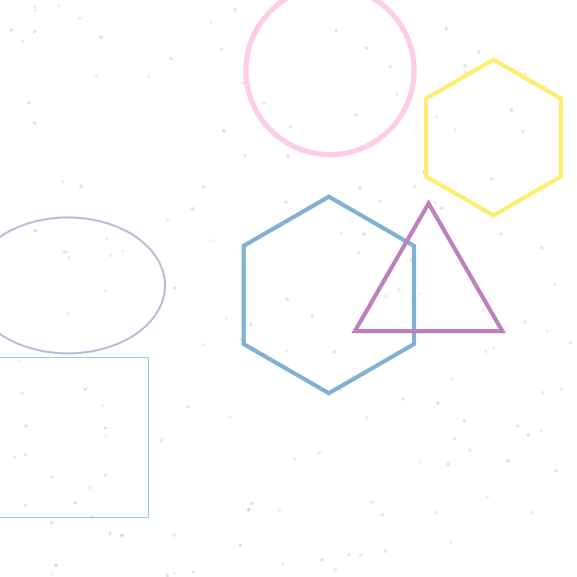[{"shape": "square", "thickness": 0.5, "radius": 0.69, "center": [0.117, 0.242]}, {"shape": "oval", "thickness": 1, "radius": 0.84, "center": [0.118, 0.505]}, {"shape": "hexagon", "thickness": 2, "radius": 0.85, "center": [0.569, 0.488]}, {"shape": "circle", "thickness": 2.5, "radius": 0.73, "center": [0.571, 0.877]}, {"shape": "triangle", "thickness": 2, "radius": 0.74, "center": [0.742, 0.499]}, {"shape": "hexagon", "thickness": 2, "radius": 0.67, "center": [0.855, 0.761]}]